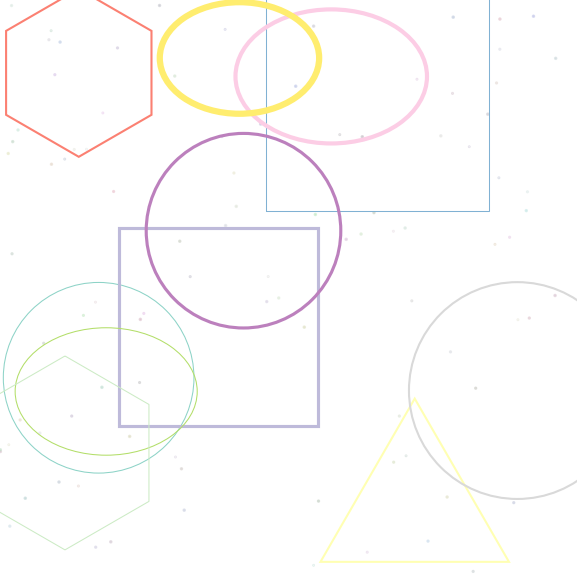[{"shape": "circle", "thickness": 0.5, "radius": 0.83, "center": [0.171, 0.345]}, {"shape": "triangle", "thickness": 1, "radius": 0.94, "center": [0.718, 0.12]}, {"shape": "square", "thickness": 1.5, "radius": 0.86, "center": [0.378, 0.433]}, {"shape": "hexagon", "thickness": 1, "radius": 0.73, "center": [0.136, 0.873]}, {"shape": "square", "thickness": 0.5, "radius": 0.97, "center": [0.654, 0.827]}, {"shape": "oval", "thickness": 0.5, "radius": 0.79, "center": [0.184, 0.321]}, {"shape": "oval", "thickness": 2, "radius": 0.83, "center": [0.574, 0.867]}, {"shape": "circle", "thickness": 1, "radius": 0.94, "center": [0.896, 0.323]}, {"shape": "circle", "thickness": 1.5, "radius": 0.84, "center": [0.422, 0.6]}, {"shape": "hexagon", "thickness": 0.5, "radius": 0.84, "center": [0.113, 0.215]}, {"shape": "oval", "thickness": 3, "radius": 0.69, "center": [0.415, 0.899]}]